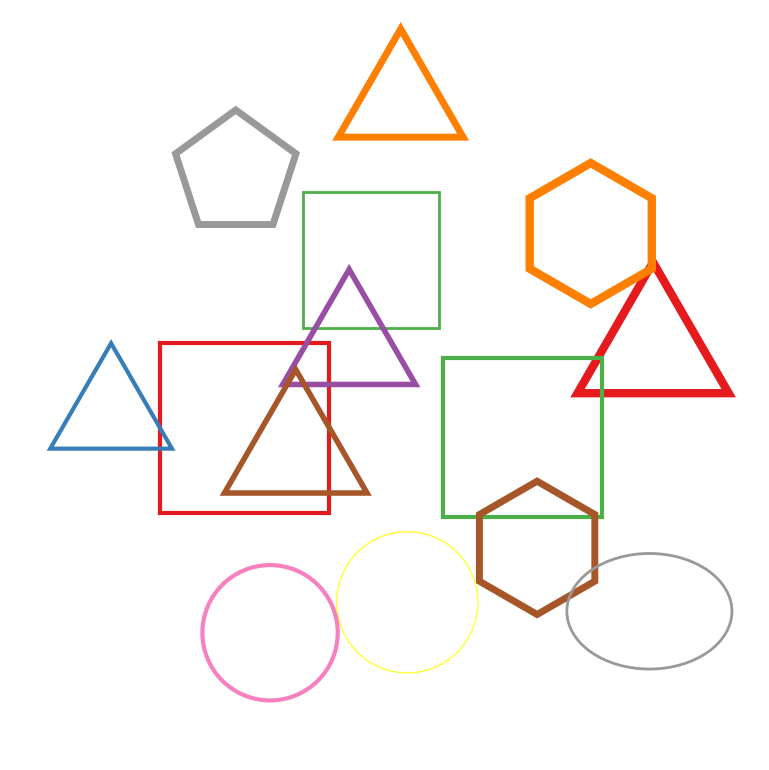[{"shape": "triangle", "thickness": 3, "radius": 0.57, "center": [0.848, 0.546]}, {"shape": "square", "thickness": 1.5, "radius": 0.55, "center": [0.318, 0.444]}, {"shape": "triangle", "thickness": 1.5, "radius": 0.46, "center": [0.144, 0.463]}, {"shape": "square", "thickness": 1, "radius": 0.44, "center": [0.482, 0.662]}, {"shape": "square", "thickness": 1.5, "radius": 0.52, "center": [0.679, 0.432]}, {"shape": "triangle", "thickness": 2, "radius": 0.5, "center": [0.453, 0.55]}, {"shape": "triangle", "thickness": 2.5, "radius": 0.47, "center": [0.52, 0.869]}, {"shape": "hexagon", "thickness": 3, "radius": 0.46, "center": [0.767, 0.697]}, {"shape": "circle", "thickness": 0.5, "radius": 0.46, "center": [0.529, 0.218]}, {"shape": "hexagon", "thickness": 2.5, "radius": 0.43, "center": [0.698, 0.288]}, {"shape": "triangle", "thickness": 2, "radius": 0.53, "center": [0.384, 0.413]}, {"shape": "circle", "thickness": 1.5, "radius": 0.44, "center": [0.351, 0.178]}, {"shape": "pentagon", "thickness": 2.5, "radius": 0.41, "center": [0.306, 0.775]}, {"shape": "oval", "thickness": 1, "radius": 0.54, "center": [0.843, 0.206]}]